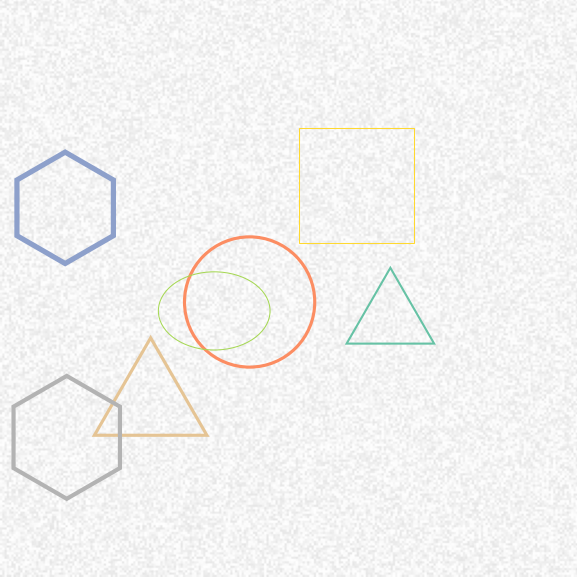[{"shape": "triangle", "thickness": 1, "radius": 0.44, "center": [0.676, 0.448]}, {"shape": "circle", "thickness": 1.5, "radius": 0.56, "center": [0.432, 0.476]}, {"shape": "hexagon", "thickness": 2.5, "radius": 0.48, "center": [0.113, 0.639]}, {"shape": "oval", "thickness": 0.5, "radius": 0.48, "center": [0.371, 0.461]}, {"shape": "square", "thickness": 0.5, "radius": 0.49, "center": [0.617, 0.678]}, {"shape": "triangle", "thickness": 1.5, "radius": 0.56, "center": [0.261, 0.302]}, {"shape": "hexagon", "thickness": 2, "radius": 0.53, "center": [0.116, 0.242]}]